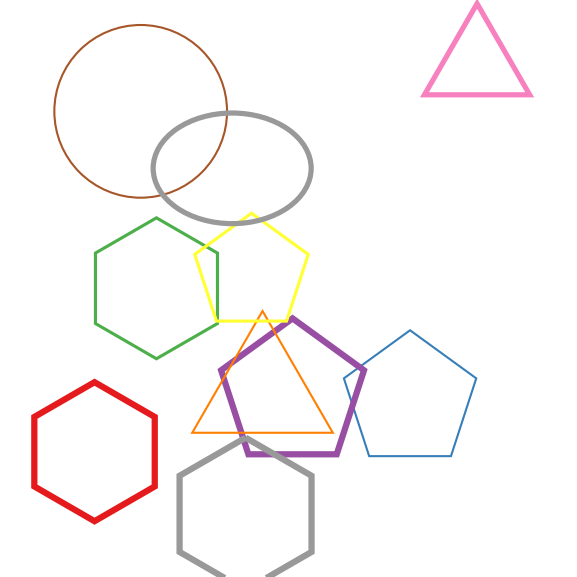[{"shape": "hexagon", "thickness": 3, "radius": 0.6, "center": [0.164, 0.217]}, {"shape": "pentagon", "thickness": 1, "radius": 0.6, "center": [0.71, 0.307]}, {"shape": "hexagon", "thickness": 1.5, "radius": 0.61, "center": [0.271, 0.5]}, {"shape": "pentagon", "thickness": 3, "radius": 0.65, "center": [0.507, 0.318]}, {"shape": "triangle", "thickness": 1, "radius": 0.7, "center": [0.455, 0.32]}, {"shape": "pentagon", "thickness": 1.5, "radius": 0.52, "center": [0.436, 0.527]}, {"shape": "circle", "thickness": 1, "radius": 0.75, "center": [0.244, 0.806]}, {"shape": "triangle", "thickness": 2.5, "radius": 0.53, "center": [0.826, 0.888]}, {"shape": "hexagon", "thickness": 3, "radius": 0.66, "center": [0.425, 0.109]}, {"shape": "oval", "thickness": 2.5, "radius": 0.68, "center": [0.402, 0.708]}]